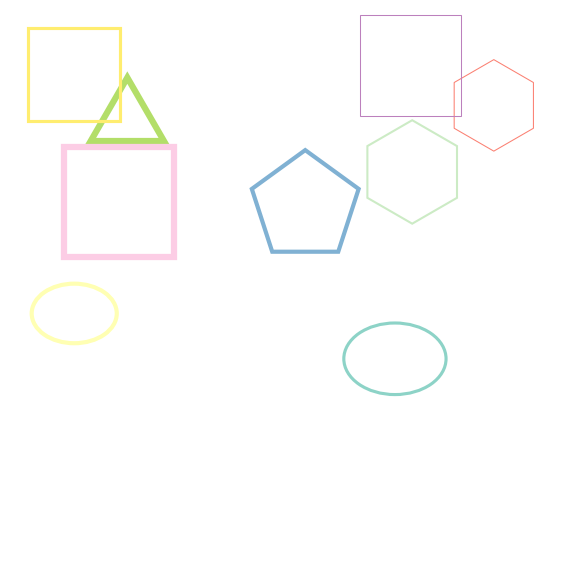[{"shape": "oval", "thickness": 1.5, "radius": 0.44, "center": [0.684, 0.378]}, {"shape": "oval", "thickness": 2, "radius": 0.37, "center": [0.129, 0.456]}, {"shape": "hexagon", "thickness": 0.5, "radius": 0.4, "center": [0.855, 0.817]}, {"shape": "pentagon", "thickness": 2, "radius": 0.49, "center": [0.529, 0.642]}, {"shape": "triangle", "thickness": 3, "radius": 0.37, "center": [0.22, 0.792]}, {"shape": "square", "thickness": 3, "radius": 0.48, "center": [0.206, 0.65]}, {"shape": "square", "thickness": 0.5, "radius": 0.44, "center": [0.711, 0.886]}, {"shape": "hexagon", "thickness": 1, "radius": 0.45, "center": [0.714, 0.701]}, {"shape": "square", "thickness": 1.5, "radius": 0.4, "center": [0.128, 0.87]}]